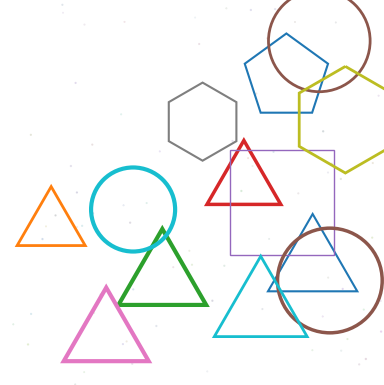[{"shape": "triangle", "thickness": 1.5, "radius": 0.67, "center": [0.812, 0.31]}, {"shape": "pentagon", "thickness": 1.5, "radius": 0.57, "center": [0.744, 0.799]}, {"shape": "triangle", "thickness": 2, "radius": 0.51, "center": [0.133, 0.413]}, {"shape": "triangle", "thickness": 3, "radius": 0.66, "center": [0.422, 0.274]}, {"shape": "triangle", "thickness": 2.5, "radius": 0.55, "center": [0.633, 0.524]}, {"shape": "square", "thickness": 1, "radius": 0.68, "center": [0.732, 0.473]}, {"shape": "circle", "thickness": 2.5, "radius": 0.68, "center": [0.857, 0.271]}, {"shape": "circle", "thickness": 2, "radius": 0.66, "center": [0.829, 0.894]}, {"shape": "triangle", "thickness": 3, "radius": 0.64, "center": [0.276, 0.126]}, {"shape": "hexagon", "thickness": 1.5, "radius": 0.51, "center": [0.526, 0.684]}, {"shape": "hexagon", "thickness": 2, "radius": 0.69, "center": [0.897, 0.689]}, {"shape": "circle", "thickness": 3, "radius": 0.55, "center": [0.346, 0.456]}, {"shape": "triangle", "thickness": 2, "radius": 0.7, "center": [0.677, 0.195]}]